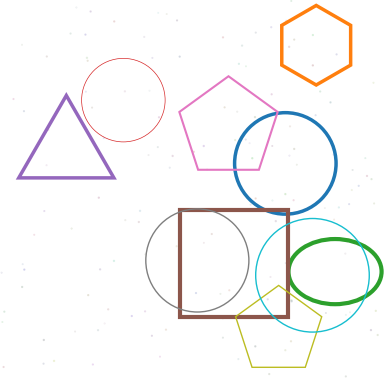[{"shape": "circle", "thickness": 2.5, "radius": 0.66, "center": [0.741, 0.576]}, {"shape": "hexagon", "thickness": 2.5, "radius": 0.52, "center": [0.821, 0.883]}, {"shape": "oval", "thickness": 3, "radius": 0.6, "center": [0.87, 0.295]}, {"shape": "circle", "thickness": 0.5, "radius": 0.54, "center": [0.32, 0.74]}, {"shape": "triangle", "thickness": 2.5, "radius": 0.71, "center": [0.172, 0.609]}, {"shape": "square", "thickness": 3, "radius": 0.7, "center": [0.609, 0.316]}, {"shape": "pentagon", "thickness": 1.5, "radius": 0.67, "center": [0.594, 0.668]}, {"shape": "circle", "thickness": 1, "radius": 0.67, "center": [0.513, 0.323]}, {"shape": "pentagon", "thickness": 1, "radius": 0.59, "center": [0.724, 0.141]}, {"shape": "circle", "thickness": 1, "radius": 0.74, "center": [0.812, 0.285]}]